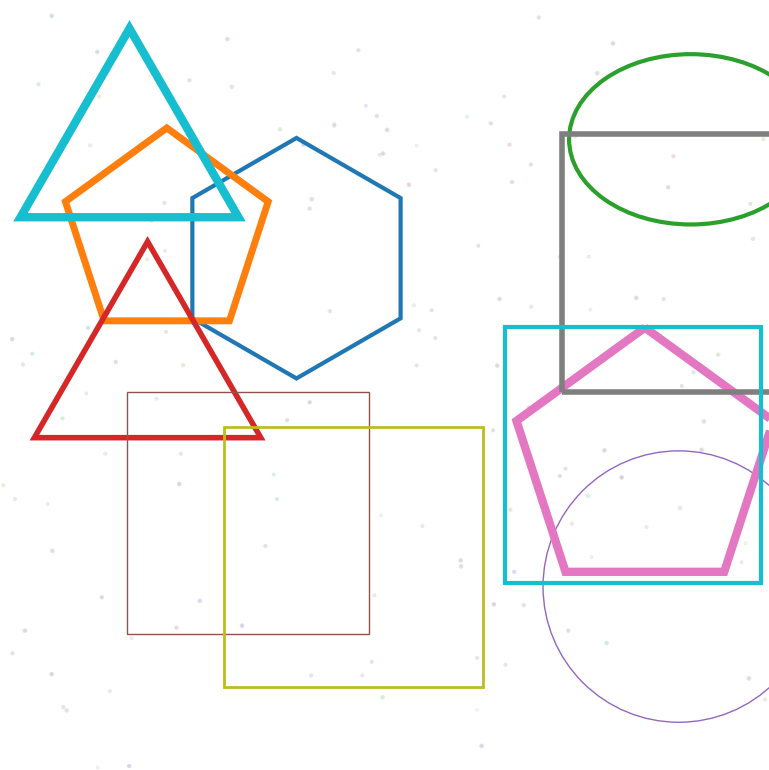[{"shape": "hexagon", "thickness": 1.5, "radius": 0.78, "center": [0.385, 0.665]}, {"shape": "pentagon", "thickness": 2.5, "radius": 0.69, "center": [0.217, 0.695]}, {"shape": "oval", "thickness": 1.5, "radius": 0.79, "center": [0.897, 0.819]}, {"shape": "triangle", "thickness": 2, "radius": 0.85, "center": [0.192, 0.516]}, {"shape": "circle", "thickness": 0.5, "radius": 0.88, "center": [0.881, 0.238]}, {"shape": "square", "thickness": 0.5, "radius": 0.79, "center": [0.322, 0.334]}, {"shape": "pentagon", "thickness": 3, "radius": 0.88, "center": [0.837, 0.399]}, {"shape": "square", "thickness": 2, "radius": 0.84, "center": [0.898, 0.659]}, {"shape": "square", "thickness": 1, "radius": 0.84, "center": [0.459, 0.276]}, {"shape": "triangle", "thickness": 3, "radius": 0.82, "center": [0.168, 0.8]}, {"shape": "square", "thickness": 1.5, "radius": 0.83, "center": [0.822, 0.409]}]